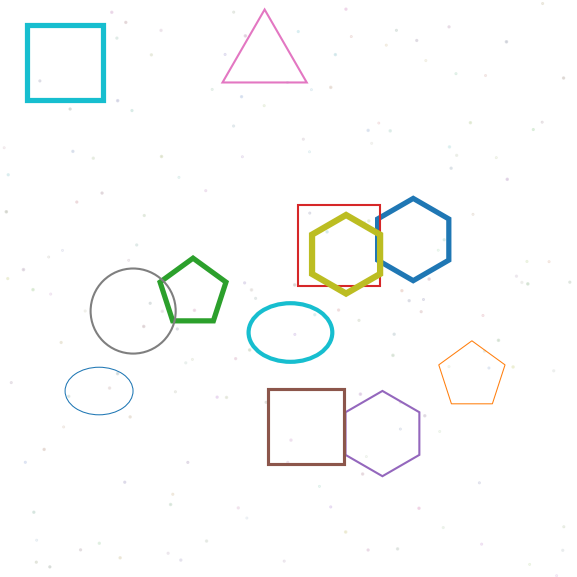[{"shape": "hexagon", "thickness": 2.5, "radius": 0.36, "center": [0.716, 0.584]}, {"shape": "oval", "thickness": 0.5, "radius": 0.29, "center": [0.172, 0.322]}, {"shape": "pentagon", "thickness": 0.5, "radius": 0.3, "center": [0.817, 0.349]}, {"shape": "pentagon", "thickness": 2.5, "radius": 0.3, "center": [0.334, 0.492]}, {"shape": "square", "thickness": 1, "radius": 0.35, "center": [0.587, 0.574]}, {"shape": "hexagon", "thickness": 1, "radius": 0.37, "center": [0.662, 0.248]}, {"shape": "square", "thickness": 1.5, "radius": 0.33, "center": [0.53, 0.26]}, {"shape": "triangle", "thickness": 1, "radius": 0.42, "center": [0.458, 0.898]}, {"shape": "circle", "thickness": 1, "radius": 0.37, "center": [0.231, 0.461]}, {"shape": "hexagon", "thickness": 3, "radius": 0.34, "center": [0.599, 0.559]}, {"shape": "square", "thickness": 2.5, "radius": 0.33, "center": [0.112, 0.89]}, {"shape": "oval", "thickness": 2, "radius": 0.36, "center": [0.503, 0.423]}]